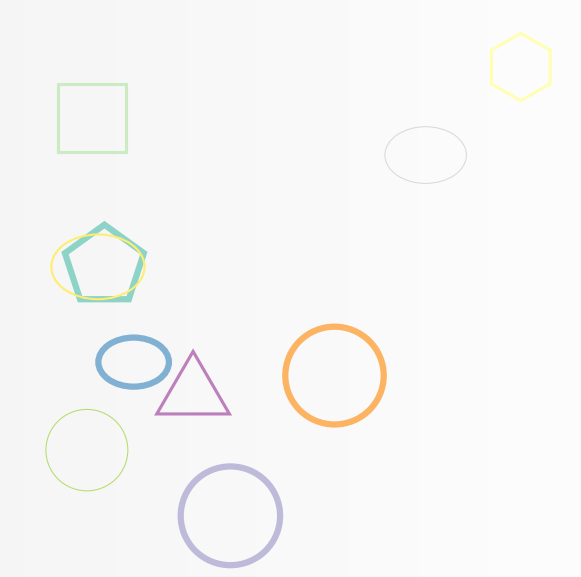[{"shape": "pentagon", "thickness": 3, "radius": 0.36, "center": [0.18, 0.539]}, {"shape": "hexagon", "thickness": 1.5, "radius": 0.29, "center": [0.896, 0.883]}, {"shape": "circle", "thickness": 3, "radius": 0.43, "center": [0.396, 0.106]}, {"shape": "oval", "thickness": 3, "radius": 0.3, "center": [0.23, 0.372]}, {"shape": "circle", "thickness": 3, "radius": 0.42, "center": [0.576, 0.349]}, {"shape": "circle", "thickness": 0.5, "radius": 0.35, "center": [0.149, 0.22]}, {"shape": "oval", "thickness": 0.5, "radius": 0.35, "center": [0.732, 0.731]}, {"shape": "triangle", "thickness": 1.5, "radius": 0.36, "center": [0.332, 0.318]}, {"shape": "square", "thickness": 1.5, "radius": 0.29, "center": [0.158, 0.795]}, {"shape": "oval", "thickness": 1, "radius": 0.4, "center": [0.168, 0.537]}]